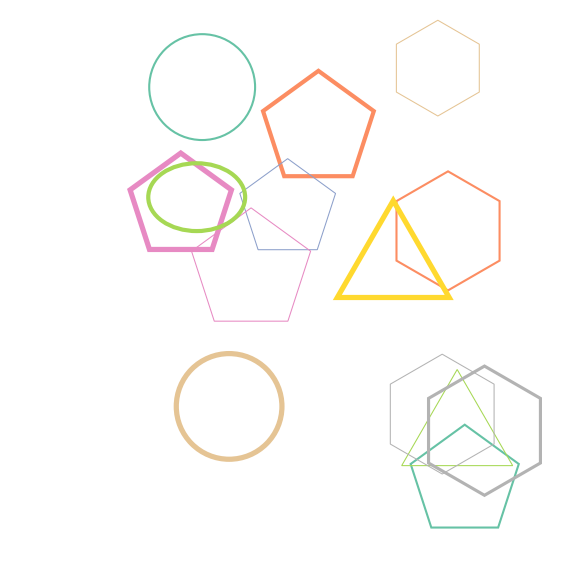[{"shape": "circle", "thickness": 1, "radius": 0.46, "center": [0.35, 0.848]}, {"shape": "pentagon", "thickness": 1, "radius": 0.49, "center": [0.805, 0.165]}, {"shape": "hexagon", "thickness": 1, "radius": 0.52, "center": [0.776, 0.599]}, {"shape": "pentagon", "thickness": 2, "radius": 0.5, "center": [0.551, 0.776]}, {"shape": "pentagon", "thickness": 0.5, "radius": 0.44, "center": [0.498, 0.637]}, {"shape": "pentagon", "thickness": 0.5, "radius": 0.54, "center": [0.435, 0.531]}, {"shape": "pentagon", "thickness": 2.5, "radius": 0.46, "center": [0.313, 0.642]}, {"shape": "oval", "thickness": 2, "radius": 0.42, "center": [0.341, 0.658]}, {"shape": "triangle", "thickness": 0.5, "radius": 0.55, "center": [0.792, 0.248]}, {"shape": "triangle", "thickness": 2.5, "radius": 0.56, "center": [0.681, 0.54]}, {"shape": "circle", "thickness": 2.5, "radius": 0.46, "center": [0.397, 0.295]}, {"shape": "hexagon", "thickness": 0.5, "radius": 0.41, "center": [0.758, 0.881]}, {"shape": "hexagon", "thickness": 1.5, "radius": 0.56, "center": [0.839, 0.253]}, {"shape": "hexagon", "thickness": 0.5, "radius": 0.52, "center": [0.766, 0.282]}]